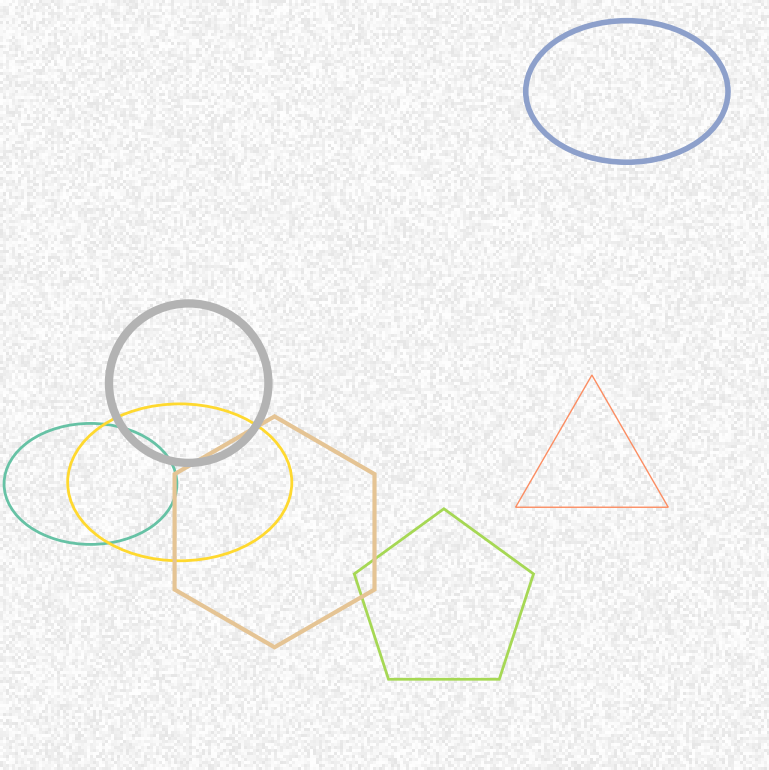[{"shape": "oval", "thickness": 1, "radius": 0.56, "center": [0.118, 0.372]}, {"shape": "triangle", "thickness": 0.5, "radius": 0.57, "center": [0.769, 0.398]}, {"shape": "oval", "thickness": 2, "radius": 0.66, "center": [0.814, 0.881]}, {"shape": "pentagon", "thickness": 1, "radius": 0.61, "center": [0.576, 0.217]}, {"shape": "oval", "thickness": 1, "radius": 0.73, "center": [0.233, 0.374]}, {"shape": "hexagon", "thickness": 1.5, "radius": 0.75, "center": [0.357, 0.309]}, {"shape": "circle", "thickness": 3, "radius": 0.52, "center": [0.245, 0.502]}]